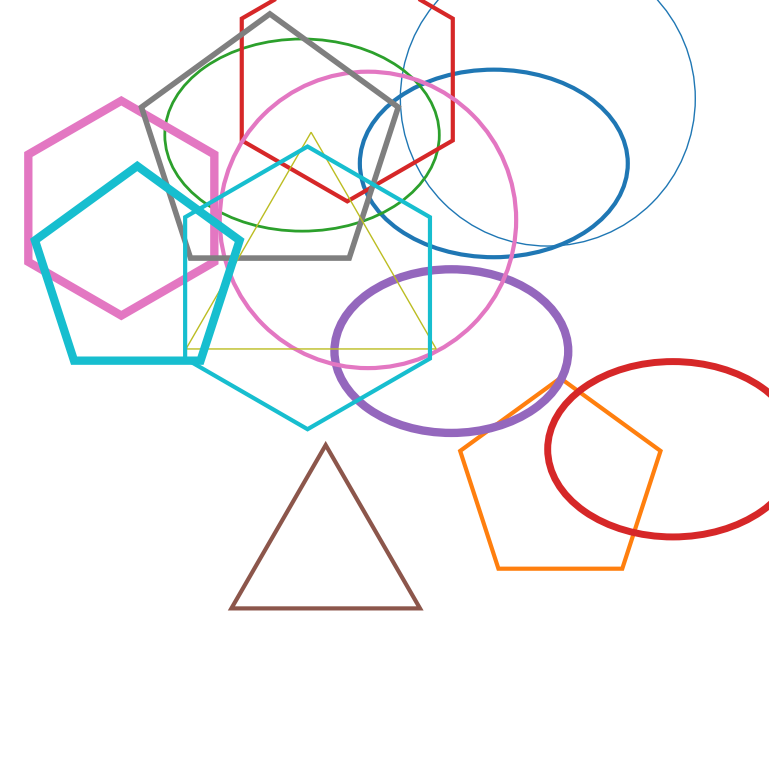[{"shape": "oval", "thickness": 1.5, "radius": 0.87, "center": [0.641, 0.788]}, {"shape": "circle", "thickness": 0.5, "radius": 0.96, "center": [0.711, 0.872]}, {"shape": "pentagon", "thickness": 1.5, "radius": 0.68, "center": [0.728, 0.372]}, {"shape": "oval", "thickness": 1, "radius": 0.89, "center": [0.392, 0.825]}, {"shape": "hexagon", "thickness": 1.5, "radius": 0.79, "center": [0.451, 0.897]}, {"shape": "oval", "thickness": 2.5, "radius": 0.81, "center": [0.874, 0.417]}, {"shape": "oval", "thickness": 3, "radius": 0.76, "center": [0.586, 0.544]}, {"shape": "triangle", "thickness": 1.5, "radius": 0.71, "center": [0.423, 0.281]}, {"shape": "circle", "thickness": 1.5, "radius": 0.96, "center": [0.478, 0.714]}, {"shape": "hexagon", "thickness": 3, "radius": 0.7, "center": [0.158, 0.73]}, {"shape": "pentagon", "thickness": 2, "radius": 0.88, "center": [0.35, 0.807]}, {"shape": "triangle", "thickness": 0.5, "radius": 0.94, "center": [0.404, 0.641]}, {"shape": "pentagon", "thickness": 3, "radius": 0.7, "center": [0.178, 0.645]}, {"shape": "hexagon", "thickness": 1.5, "radius": 0.92, "center": [0.399, 0.626]}]